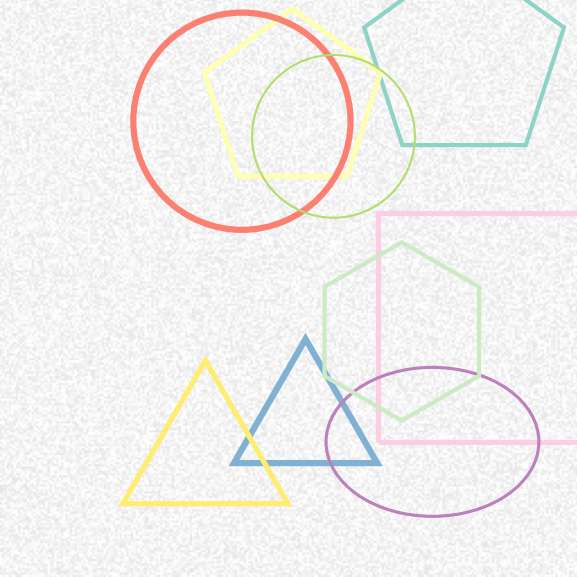[{"shape": "pentagon", "thickness": 2, "radius": 0.91, "center": [0.804, 0.895]}, {"shape": "pentagon", "thickness": 2.5, "radius": 0.8, "center": [0.507, 0.824]}, {"shape": "circle", "thickness": 3, "radius": 0.94, "center": [0.419, 0.789]}, {"shape": "triangle", "thickness": 3, "radius": 0.72, "center": [0.529, 0.269]}, {"shape": "circle", "thickness": 1, "radius": 0.7, "center": [0.577, 0.763]}, {"shape": "square", "thickness": 2.5, "radius": 0.99, "center": [0.852, 0.432]}, {"shape": "oval", "thickness": 1.5, "radius": 0.92, "center": [0.749, 0.234]}, {"shape": "hexagon", "thickness": 2, "radius": 0.77, "center": [0.696, 0.425]}, {"shape": "triangle", "thickness": 2.5, "radius": 0.83, "center": [0.356, 0.21]}]